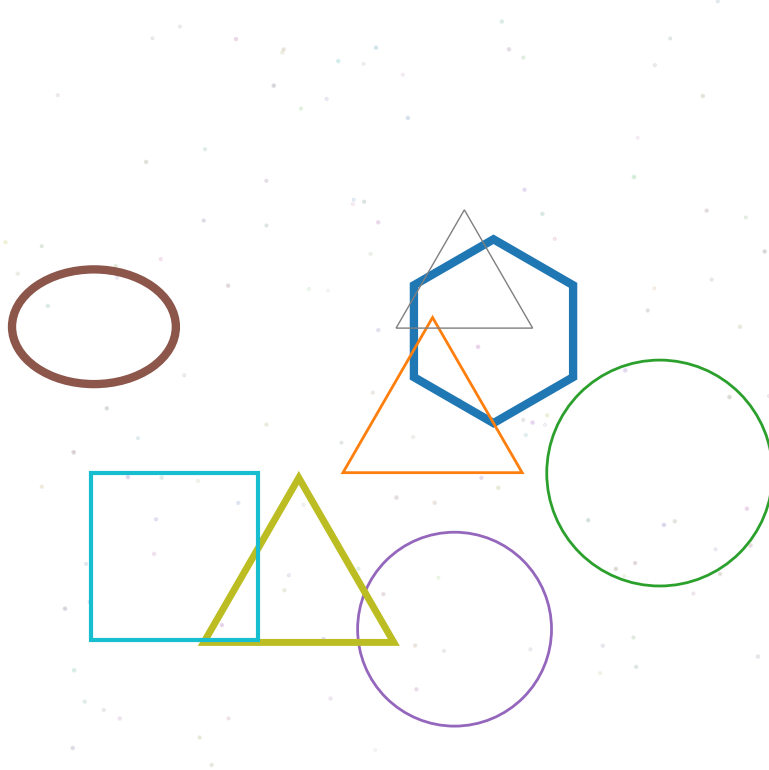[{"shape": "hexagon", "thickness": 3, "radius": 0.6, "center": [0.641, 0.57]}, {"shape": "triangle", "thickness": 1, "radius": 0.67, "center": [0.562, 0.453]}, {"shape": "circle", "thickness": 1, "radius": 0.73, "center": [0.857, 0.386]}, {"shape": "circle", "thickness": 1, "radius": 0.63, "center": [0.59, 0.183]}, {"shape": "oval", "thickness": 3, "radius": 0.53, "center": [0.122, 0.576]}, {"shape": "triangle", "thickness": 0.5, "radius": 0.51, "center": [0.603, 0.625]}, {"shape": "triangle", "thickness": 2.5, "radius": 0.71, "center": [0.388, 0.237]}, {"shape": "square", "thickness": 1.5, "radius": 0.54, "center": [0.227, 0.277]}]